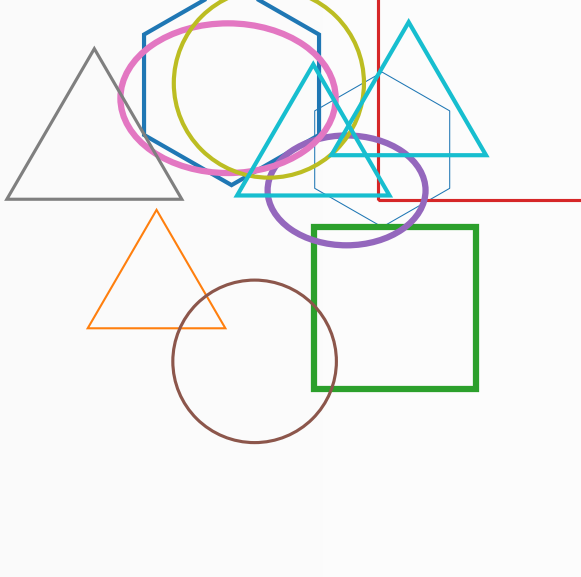[{"shape": "hexagon", "thickness": 0.5, "radius": 0.67, "center": [0.658, 0.74]}, {"shape": "hexagon", "thickness": 2, "radius": 0.87, "center": [0.398, 0.852]}, {"shape": "triangle", "thickness": 1, "radius": 0.68, "center": [0.269, 0.499]}, {"shape": "square", "thickness": 3, "radius": 0.7, "center": [0.68, 0.466]}, {"shape": "square", "thickness": 1.5, "radius": 0.95, "center": [0.84, 0.842]}, {"shape": "oval", "thickness": 3, "radius": 0.68, "center": [0.596, 0.669]}, {"shape": "circle", "thickness": 1.5, "radius": 0.7, "center": [0.438, 0.373]}, {"shape": "oval", "thickness": 3, "radius": 0.93, "center": [0.392, 0.829]}, {"shape": "triangle", "thickness": 1.5, "radius": 0.87, "center": [0.162, 0.741]}, {"shape": "circle", "thickness": 2, "radius": 0.82, "center": [0.463, 0.855]}, {"shape": "triangle", "thickness": 2, "radius": 0.77, "center": [0.703, 0.807]}, {"shape": "triangle", "thickness": 2, "radius": 0.76, "center": [0.539, 0.736]}]